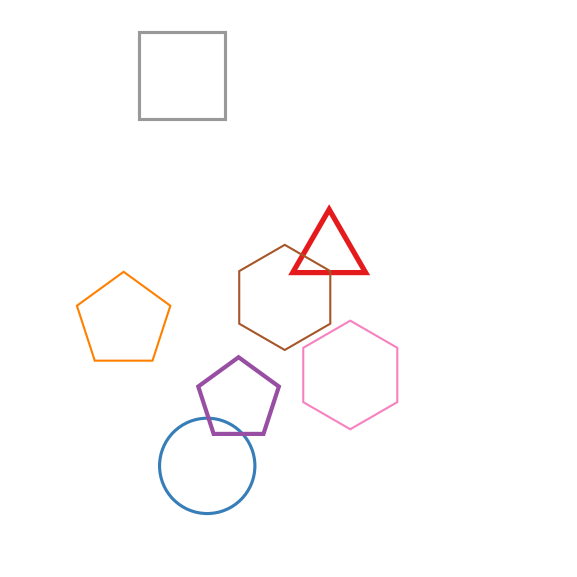[{"shape": "triangle", "thickness": 2.5, "radius": 0.36, "center": [0.57, 0.564]}, {"shape": "circle", "thickness": 1.5, "radius": 0.41, "center": [0.359, 0.192]}, {"shape": "pentagon", "thickness": 2, "radius": 0.37, "center": [0.413, 0.307]}, {"shape": "pentagon", "thickness": 1, "radius": 0.43, "center": [0.214, 0.443]}, {"shape": "hexagon", "thickness": 1, "radius": 0.46, "center": [0.493, 0.484]}, {"shape": "hexagon", "thickness": 1, "radius": 0.47, "center": [0.607, 0.35]}, {"shape": "square", "thickness": 1.5, "radius": 0.38, "center": [0.315, 0.868]}]